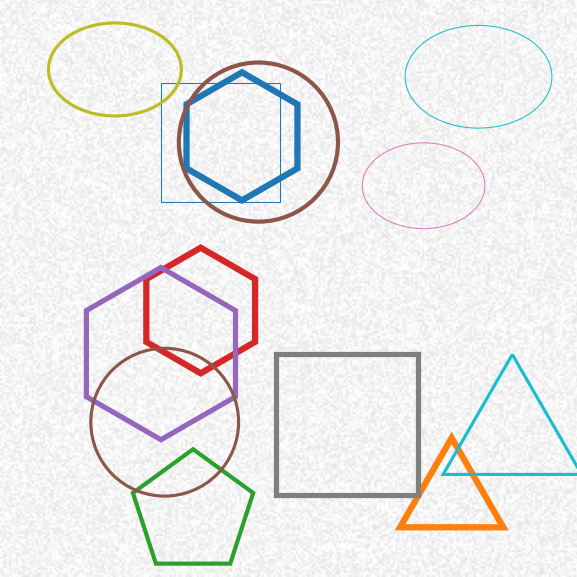[{"shape": "hexagon", "thickness": 3, "radius": 0.55, "center": [0.419, 0.763]}, {"shape": "square", "thickness": 0.5, "radius": 0.51, "center": [0.382, 0.753]}, {"shape": "triangle", "thickness": 3, "radius": 0.52, "center": [0.782, 0.138]}, {"shape": "pentagon", "thickness": 2, "radius": 0.55, "center": [0.334, 0.112]}, {"shape": "hexagon", "thickness": 3, "radius": 0.54, "center": [0.348, 0.461]}, {"shape": "hexagon", "thickness": 2.5, "radius": 0.75, "center": [0.279, 0.387]}, {"shape": "circle", "thickness": 1.5, "radius": 0.64, "center": [0.285, 0.268]}, {"shape": "circle", "thickness": 2, "radius": 0.69, "center": [0.447, 0.753]}, {"shape": "oval", "thickness": 0.5, "radius": 0.53, "center": [0.734, 0.678]}, {"shape": "square", "thickness": 2.5, "radius": 0.61, "center": [0.6, 0.264]}, {"shape": "oval", "thickness": 1.5, "radius": 0.58, "center": [0.199, 0.879]}, {"shape": "triangle", "thickness": 1.5, "radius": 0.69, "center": [0.887, 0.247]}, {"shape": "oval", "thickness": 0.5, "radius": 0.64, "center": [0.829, 0.866]}]